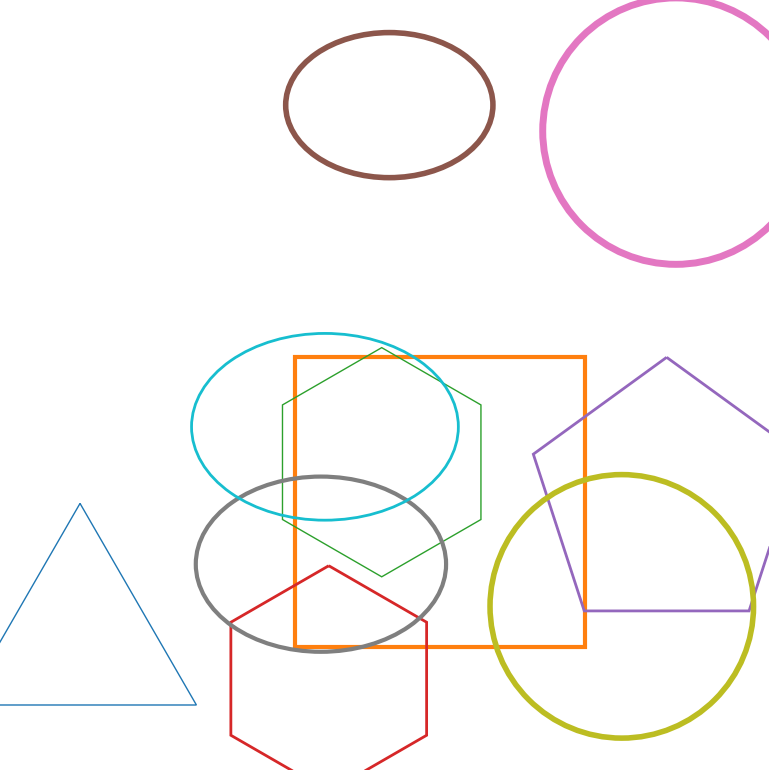[{"shape": "triangle", "thickness": 0.5, "radius": 0.87, "center": [0.104, 0.172]}, {"shape": "square", "thickness": 1.5, "radius": 0.94, "center": [0.572, 0.348]}, {"shape": "hexagon", "thickness": 0.5, "radius": 0.74, "center": [0.496, 0.4]}, {"shape": "hexagon", "thickness": 1, "radius": 0.73, "center": [0.427, 0.119]}, {"shape": "pentagon", "thickness": 1, "radius": 0.91, "center": [0.866, 0.354]}, {"shape": "oval", "thickness": 2, "radius": 0.67, "center": [0.506, 0.863]}, {"shape": "circle", "thickness": 2.5, "radius": 0.87, "center": [0.878, 0.83]}, {"shape": "oval", "thickness": 1.5, "radius": 0.81, "center": [0.417, 0.267]}, {"shape": "circle", "thickness": 2, "radius": 0.86, "center": [0.808, 0.213]}, {"shape": "oval", "thickness": 1, "radius": 0.87, "center": [0.422, 0.446]}]